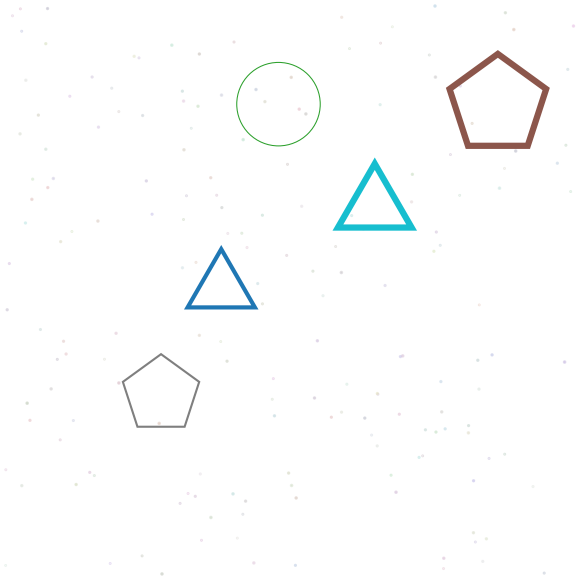[{"shape": "triangle", "thickness": 2, "radius": 0.34, "center": [0.383, 0.5]}, {"shape": "circle", "thickness": 0.5, "radius": 0.36, "center": [0.482, 0.819]}, {"shape": "pentagon", "thickness": 3, "radius": 0.44, "center": [0.862, 0.818]}, {"shape": "pentagon", "thickness": 1, "radius": 0.35, "center": [0.279, 0.316]}, {"shape": "triangle", "thickness": 3, "radius": 0.37, "center": [0.649, 0.642]}]